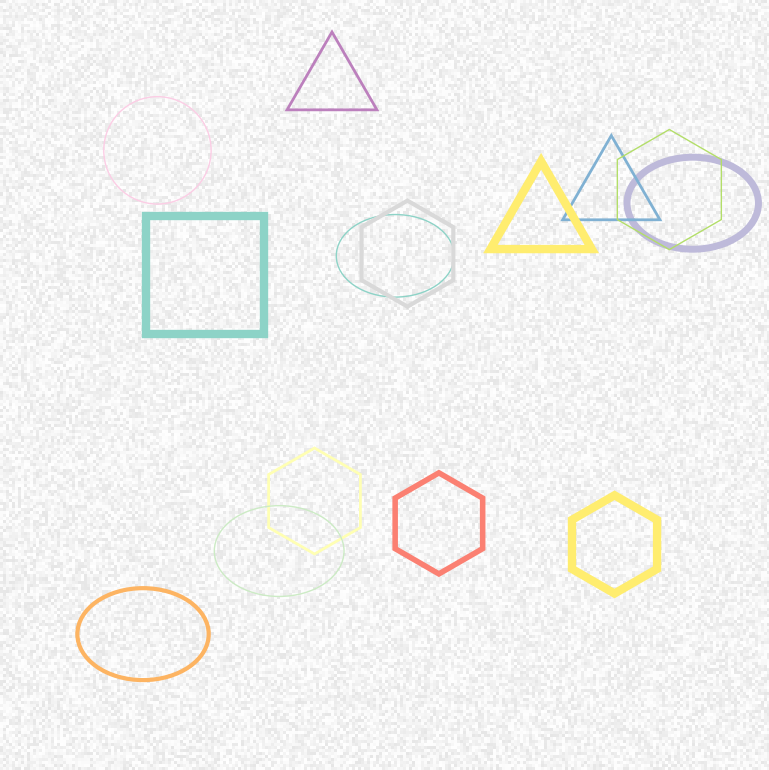[{"shape": "oval", "thickness": 0.5, "radius": 0.38, "center": [0.513, 0.668]}, {"shape": "square", "thickness": 3, "radius": 0.38, "center": [0.266, 0.643]}, {"shape": "hexagon", "thickness": 1, "radius": 0.34, "center": [0.408, 0.349]}, {"shape": "oval", "thickness": 2.5, "radius": 0.43, "center": [0.9, 0.736]}, {"shape": "hexagon", "thickness": 2, "radius": 0.33, "center": [0.57, 0.32]}, {"shape": "triangle", "thickness": 1, "radius": 0.36, "center": [0.794, 0.751]}, {"shape": "oval", "thickness": 1.5, "radius": 0.43, "center": [0.186, 0.176]}, {"shape": "hexagon", "thickness": 0.5, "radius": 0.39, "center": [0.869, 0.754]}, {"shape": "circle", "thickness": 0.5, "radius": 0.35, "center": [0.204, 0.805]}, {"shape": "hexagon", "thickness": 1.5, "radius": 0.34, "center": [0.529, 0.671]}, {"shape": "triangle", "thickness": 1, "radius": 0.34, "center": [0.431, 0.891]}, {"shape": "oval", "thickness": 0.5, "radius": 0.42, "center": [0.363, 0.284]}, {"shape": "triangle", "thickness": 3, "radius": 0.38, "center": [0.703, 0.715]}, {"shape": "hexagon", "thickness": 3, "radius": 0.32, "center": [0.798, 0.293]}]